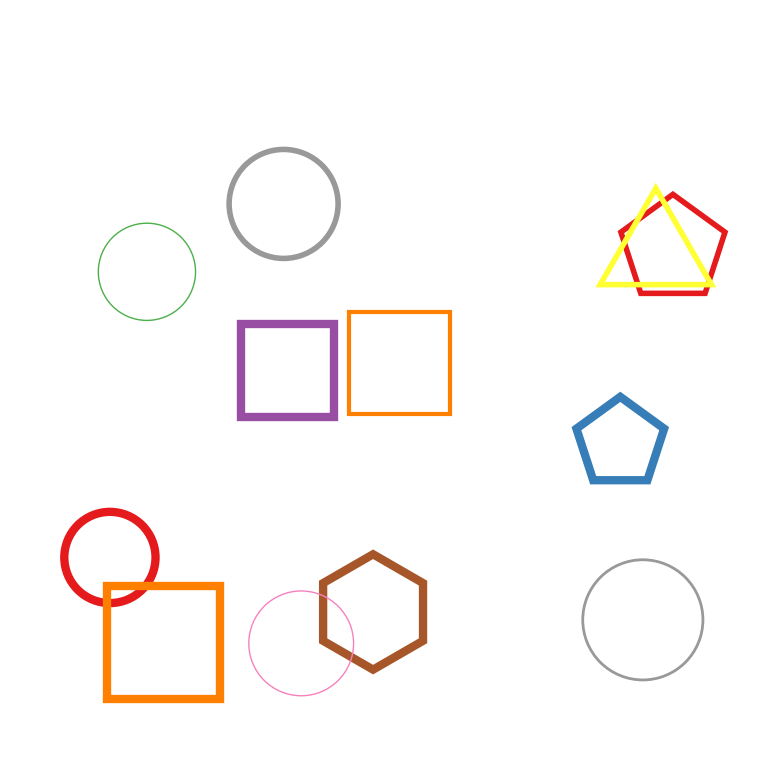[{"shape": "pentagon", "thickness": 2, "radius": 0.36, "center": [0.874, 0.677]}, {"shape": "circle", "thickness": 3, "radius": 0.3, "center": [0.143, 0.276]}, {"shape": "pentagon", "thickness": 3, "radius": 0.3, "center": [0.806, 0.425]}, {"shape": "circle", "thickness": 0.5, "radius": 0.32, "center": [0.191, 0.647]}, {"shape": "square", "thickness": 3, "radius": 0.3, "center": [0.373, 0.519]}, {"shape": "square", "thickness": 3, "radius": 0.37, "center": [0.212, 0.165]}, {"shape": "square", "thickness": 1.5, "radius": 0.33, "center": [0.519, 0.529]}, {"shape": "triangle", "thickness": 2, "radius": 0.42, "center": [0.852, 0.672]}, {"shape": "hexagon", "thickness": 3, "radius": 0.37, "center": [0.485, 0.205]}, {"shape": "circle", "thickness": 0.5, "radius": 0.34, "center": [0.391, 0.164]}, {"shape": "circle", "thickness": 1, "radius": 0.39, "center": [0.835, 0.195]}, {"shape": "circle", "thickness": 2, "radius": 0.35, "center": [0.368, 0.735]}]